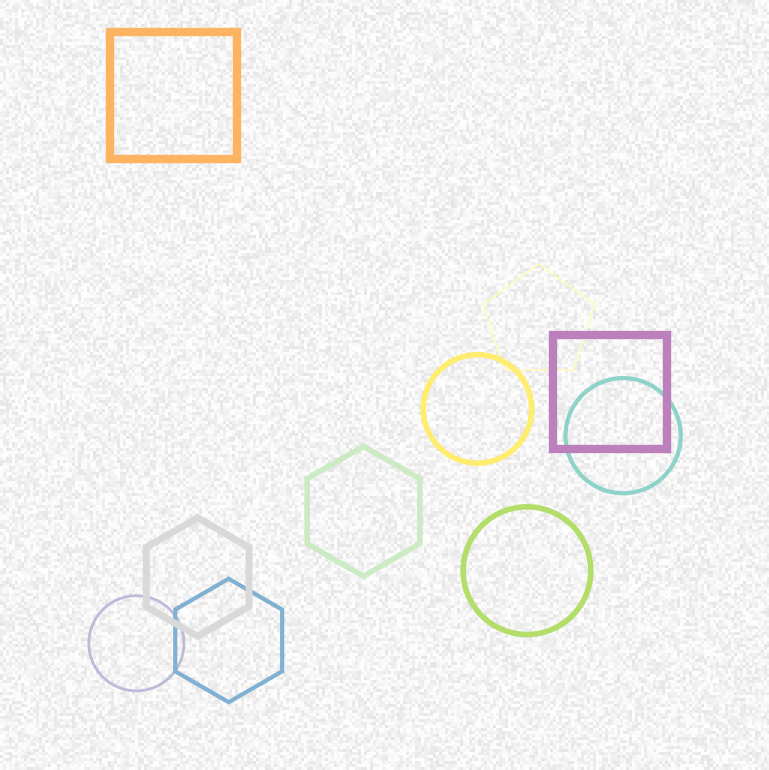[{"shape": "circle", "thickness": 1.5, "radius": 0.37, "center": [0.809, 0.434]}, {"shape": "pentagon", "thickness": 0.5, "radius": 0.38, "center": [0.7, 0.581]}, {"shape": "circle", "thickness": 1, "radius": 0.31, "center": [0.177, 0.165]}, {"shape": "hexagon", "thickness": 1.5, "radius": 0.4, "center": [0.297, 0.168]}, {"shape": "square", "thickness": 3, "radius": 0.41, "center": [0.225, 0.876]}, {"shape": "circle", "thickness": 2, "radius": 0.41, "center": [0.684, 0.259]}, {"shape": "hexagon", "thickness": 2.5, "radius": 0.38, "center": [0.257, 0.251]}, {"shape": "square", "thickness": 3, "radius": 0.37, "center": [0.792, 0.491]}, {"shape": "hexagon", "thickness": 2, "radius": 0.42, "center": [0.472, 0.336]}, {"shape": "circle", "thickness": 2, "radius": 0.35, "center": [0.62, 0.469]}]